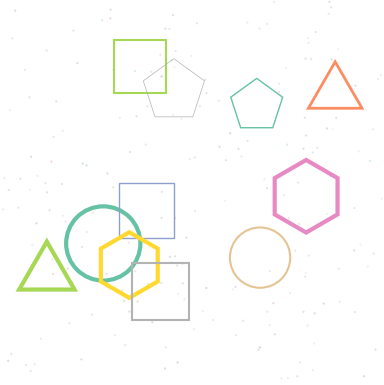[{"shape": "circle", "thickness": 3, "radius": 0.48, "center": [0.268, 0.368]}, {"shape": "pentagon", "thickness": 1, "radius": 0.35, "center": [0.667, 0.726]}, {"shape": "triangle", "thickness": 2, "radius": 0.4, "center": [0.871, 0.759]}, {"shape": "square", "thickness": 1, "radius": 0.36, "center": [0.38, 0.453]}, {"shape": "hexagon", "thickness": 3, "radius": 0.47, "center": [0.795, 0.49]}, {"shape": "triangle", "thickness": 3, "radius": 0.41, "center": [0.122, 0.289]}, {"shape": "square", "thickness": 1.5, "radius": 0.34, "center": [0.364, 0.827]}, {"shape": "hexagon", "thickness": 3, "radius": 0.43, "center": [0.336, 0.312]}, {"shape": "circle", "thickness": 1.5, "radius": 0.39, "center": [0.676, 0.331]}, {"shape": "pentagon", "thickness": 0.5, "radius": 0.42, "center": [0.452, 0.764]}, {"shape": "square", "thickness": 1.5, "radius": 0.37, "center": [0.417, 0.243]}]